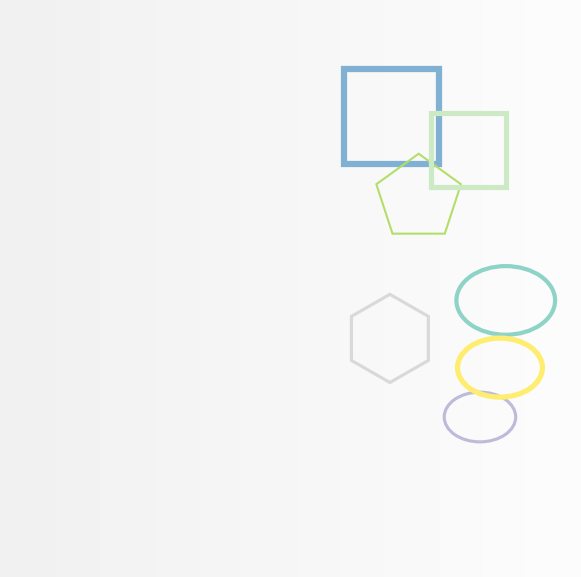[{"shape": "oval", "thickness": 2, "radius": 0.42, "center": [0.87, 0.479]}, {"shape": "oval", "thickness": 1.5, "radius": 0.31, "center": [0.826, 0.277]}, {"shape": "square", "thickness": 3, "radius": 0.41, "center": [0.673, 0.797]}, {"shape": "pentagon", "thickness": 1, "radius": 0.38, "center": [0.72, 0.656]}, {"shape": "hexagon", "thickness": 1.5, "radius": 0.38, "center": [0.671, 0.413]}, {"shape": "square", "thickness": 2.5, "radius": 0.32, "center": [0.807, 0.74]}, {"shape": "oval", "thickness": 2.5, "radius": 0.37, "center": [0.86, 0.363]}]